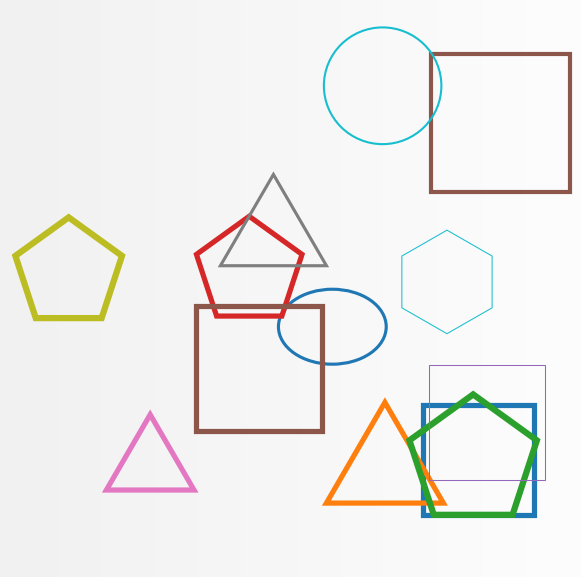[{"shape": "square", "thickness": 2.5, "radius": 0.48, "center": [0.824, 0.202]}, {"shape": "oval", "thickness": 1.5, "radius": 0.46, "center": [0.572, 0.433]}, {"shape": "triangle", "thickness": 2.5, "radius": 0.58, "center": [0.662, 0.186]}, {"shape": "pentagon", "thickness": 3, "radius": 0.58, "center": [0.814, 0.201]}, {"shape": "pentagon", "thickness": 2.5, "radius": 0.48, "center": [0.429, 0.529]}, {"shape": "square", "thickness": 0.5, "radius": 0.5, "center": [0.837, 0.268]}, {"shape": "square", "thickness": 2, "radius": 0.59, "center": [0.861, 0.786]}, {"shape": "square", "thickness": 2.5, "radius": 0.54, "center": [0.445, 0.361]}, {"shape": "triangle", "thickness": 2.5, "radius": 0.44, "center": [0.258, 0.194]}, {"shape": "triangle", "thickness": 1.5, "radius": 0.53, "center": [0.47, 0.592]}, {"shape": "pentagon", "thickness": 3, "radius": 0.48, "center": [0.118, 0.526]}, {"shape": "circle", "thickness": 1, "radius": 0.51, "center": [0.658, 0.851]}, {"shape": "hexagon", "thickness": 0.5, "radius": 0.45, "center": [0.769, 0.511]}]